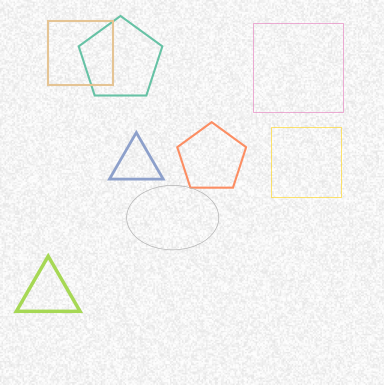[{"shape": "pentagon", "thickness": 1.5, "radius": 0.57, "center": [0.313, 0.844]}, {"shape": "pentagon", "thickness": 1.5, "radius": 0.47, "center": [0.55, 0.589]}, {"shape": "triangle", "thickness": 2, "radius": 0.4, "center": [0.354, 0.575]}, {"shape": "square", "thickness": 0.5, "radius": 0.58, "center": [0.774, 0.824]}, {"shape": "triangle", "thickness": 2.5, "radius": 0.48, "center": [0.125, 0.239]}, {"shape": "square", "thickness": 0.5, "radius": 0.45, "center": [0.795, 0.579]}, {"shape": "square", "thickness": 1.5, "radius": 0.42, "center": [0.209, 0.863]}, {"shape": "oval", "thickness": 0.5, "radius": 0.6, "center": [0.449, 0.435]}]